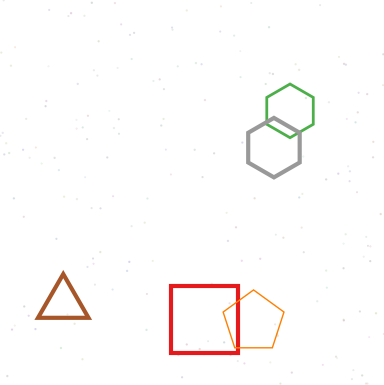[{"shape": "square", "thickness": 3, "radius": 0.43, "center": [0.531, 0.17]}, {"shape": "hexagon", "thickness": 2, "radius": 0.35, "center": [0.753, 0.712]}, {"shape": "pentagon", "thickness": 1, "radius": 0.42, "center": [0.659, 0.164]}, {"shape": "triangle", "thickness": 3, "radius": 0.38, "center": [0.164, 0.212]}, {"shape": "hexagon", "thickness": 3, "radius": 0.39, "center": [0.712, 0.617]}]